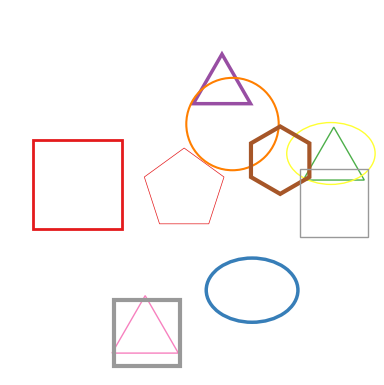[{"shape": "square", "thickness": 2, "radius": 0.58, "center": [0.202, 0.521]}, {"shape": "pentagon", "thickness": 0.5, "radius": 0.54, "center": [0.478, 0.507]}, {"shape": "oval", "thickness": 2.5, "radius": 0.6, "center": [0.655, 0.246]}, {"shape": "triangle", "thickness": 1, "radius": 0.46, "center": [0.867, 0.578]}, {"shape": "triangle", "thickness": 2.5, "radius": 0.43, "center": [0.577, 0.774]}, {"shape": "circle", "thickness": 1.5, "radius": 0.6, "center": [0.604, 0.678]}, {"shape": "oval", "thickness": 1, "radius": 0.57, "center": [0.86, 0.601]}, {"shape": "hexagon", "thickness": 3, "radius": 0.44, "center": [0.728, 0.584]}, {"shape": "triangle", "thickness": 1, "radius": 0.5, "center": [0.377, 0.133]}, {"shape": "square", "thickness": 3, "radius": 0.43, "center": [0.383, 0.134]}, {"shape": "square", "thickness": 1, "radius": 0.44, "center": [0.868, 0.473]}]